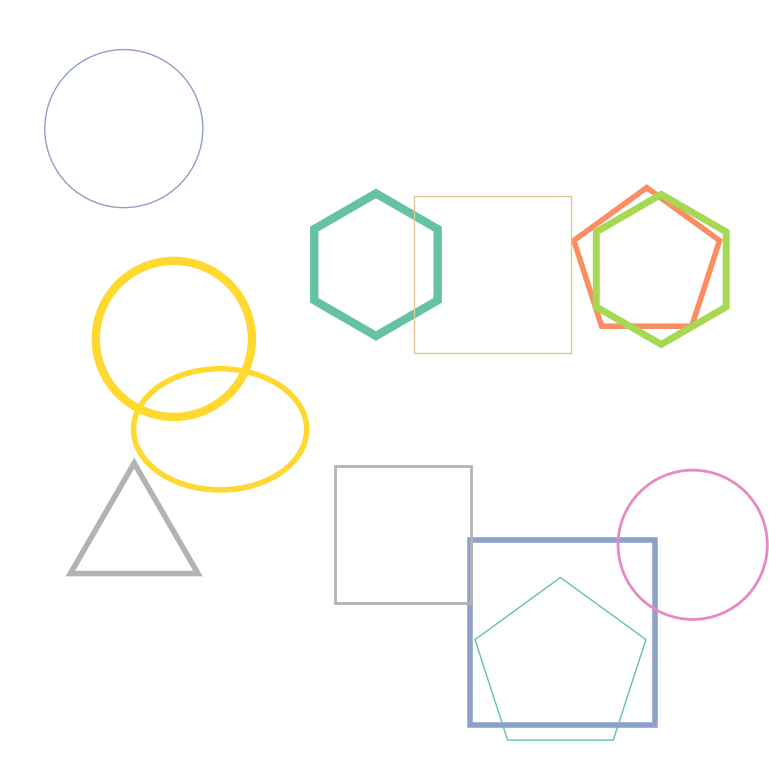[{"shape": "pentagon", "thickness": 0.5, "radius": 0.58, "center": [0.728, 0.133]}, {"shape": "hexagon", "thickness": 3, "radius": 0.46, "center": [0.488, 0.656]}, {"shape": "pentagon", "thickness": 2, "radius": 0.5, "center": [0.84, 0.657]}, {"shape": "square", "thickness": 2, "radius": 0.6, "center": [0.731, 0.179]}, {"shape": "circle", "thickness": 0.5, "radius": 0.51, "center": [0.161, 0.833]}, {"shape": "circle", "thickness": 1, "radius": 0.48, "center": [0.9, 0.292]}, {"shape": "hexagon", "thickness": 2.5, "radius": 0.49, "center": [0.859, 0.65]}, {"shape": "circle", "thickness": 3, "radius": 0.51, "center": [0.226, 0.56]}, {"shape": "oval", "thickness": 2, "radius": 0.56, "center": [0.286, 0.442]}, {"shape": "square", "thickness": 0.5, "radius": 0.51, "center": [0.639, 0.643]}, {"shape": "triangle", "thickness": 2, "radius": 0.48, "center": [0.174, 0.303]}, {"shape": "square", "thickness": 1, "radius": 0.44, "center": [0.523, 0.306]}]